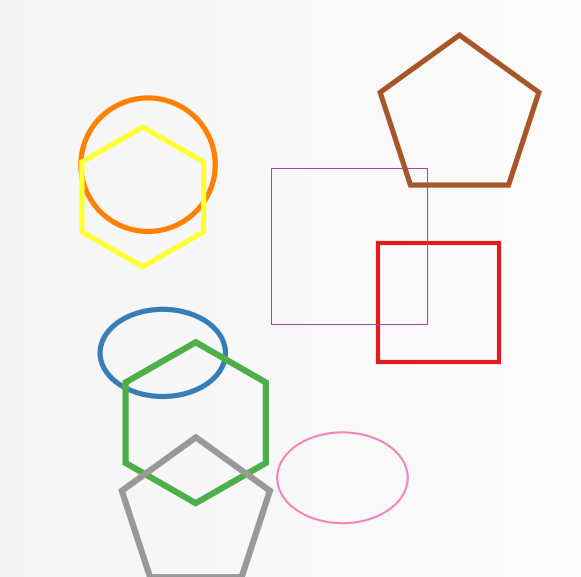[{"shape": "square", "thickness": 2, "radius": 0.52, "center": [0.754, 0.475]}, {"shape": "oval", "thickness": 2.5, "radius": 0.54, "center": [0.28, 0.388]}, {"shape": "hexagon", "thickness": 3, "radius": 0.7, "center": [0.337, 0.267]}, {"shape": "square", "thickness": 0.5, "radius": 0.67, "center": [0.6, 0.573]}, {"shape": "circle", "thickness": 2.5, "radius": 0.58, "center": [0.255, 0.714]}, {"shape": "hexagon", "thickness": 2.5, "radius": 0.6, "center": [0.246, 0.658]}, {"shape": "pentagon", "thickness": 2.5, "radius": 0.72, "center": [0.791, 0.795]}, {"shape": "oval", "thickness": 1, "radius": 0.56, "center": [0.589, 0.172]}, {"shape": "pentagon", "thickness": 3, "radius": 0.67, "center": [0.337, 0.108]}]